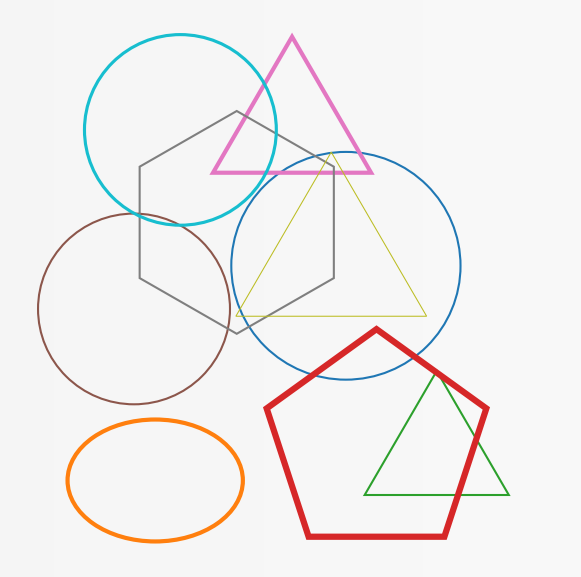[{"shape": "circle", "thickness": 1, "radius": 0.99, "center": [0.595, 0.539]}, {"shape": "oval", "thickness": 2, "radius": 0.75, "center": [0.267, 0.167]}, {"shape": "triangle", "thickness": 1, "radius": 0.72, "center": [0.751, 0.214]}, {"shape": "pentagon", "thickness": 3, "radius": 0.99, "center": [0.648, 0.23]}, {"shape": "circle", "thickness": 1, "radius": 0.83, "center": [0.231, 0.464]}, {"shape": "triangle", "thickness": 2, "radius": 0.78, "center": [0.502, 0.779]}, {"shape": "hexagon", "thickness": 1, "radius": 0.96, "center": [0.407, 0.614]}, {"shape": "triangle", "thickness": 0.5, "radius": 0.95, "center": [0.57, 0.546]}, {"shape": "circle", "thickness": 1.5, "radius": 0.83, "center": [0.31, 0.774]}]